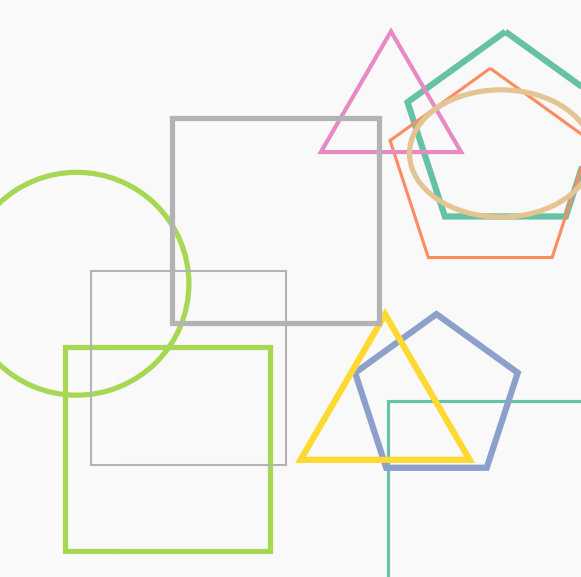[{"shape": "square", "thickness": 1.5, "radius": 0.92, "center": [0.852, 0.12]}, {"shape": "pentagon", "thickness": 3, "radius": 0.88, "center": [0.869, 0.767]}, {"shape": "pentagon", "thickness": 1.5, "radius": 0.91, "center": [0.843, 0.7]}, {"shape": "pentagon", "thickness": 3, "radius": 0.74, "center": [0.751, 0.308]}, {"shape": "triangle", "thickness": 2, "radius": 0.7, "center": [0.673, 0.805]}, {"shape": "square", "thickness": 2.5, "radius": 0.88, "center": [0.288, 0.221]}, {"shape": "circle", "thickness": 2.5, "radius": 0.96, "center": [0.132, 0.508]}, {"shape": "triangle", "thickness": 3, "radius": 0.84, "center": [0.663, 0.287]}, {"shape": "oval", "thickness": 2.5, "radius": 0.79, "center": [0.862, 0.733]}, {"shape": "square", "thickness": 1, "radius": 0.84, "center": [0.324, 0.362]}, {"shape": "square", "thickness": 2.5, "radius": 0.89, "center": [0.475, 0.617]}]